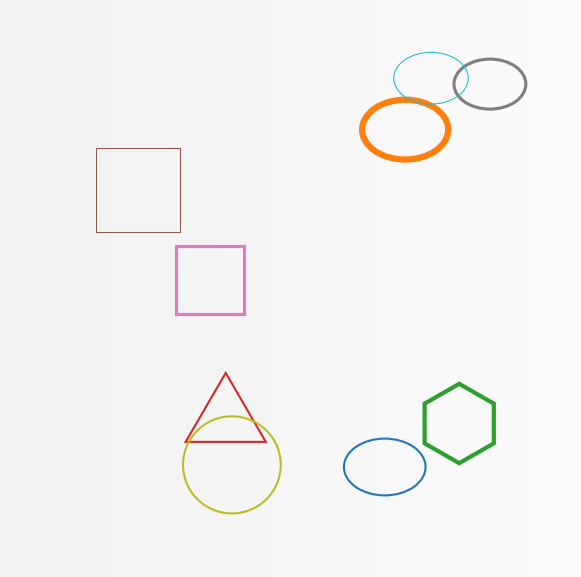[{"shape": "oval", "thickness": 1, "radius": 0.35, "center": [0.662, 0.19]}, {"shape": "oval", "thickness": 3, "radius": 0.37, "center": [0.697, 0.775]}, {"shape": "hexagon", "thickness": 2, "radius": 0.34, "center": [0.79, 0.266]}, {"shape": "triangle", "thickness": 1, "radius": 0.4, "center": [0.388, 0.274]}, {"shape": "square", "thickness": 0.5, "radius": 0.36, "center": [0.238, 0.67]}, {"shape": "square", "thickness": 1.5, "radius": 0.29, "center": [0.361, 0.514]}, {"shape": "oval", "thickness": 1.5, "radius": 0.31, "center": [0.843, 0.853]}, {"shape": "circle", "thickness": 1, "radius": 0.42, "center": [0.399, 0.194]}, {"shape": "oval", "thickness": 0.5, "radius": 0.32, "center": [0.741, 0.864]}]